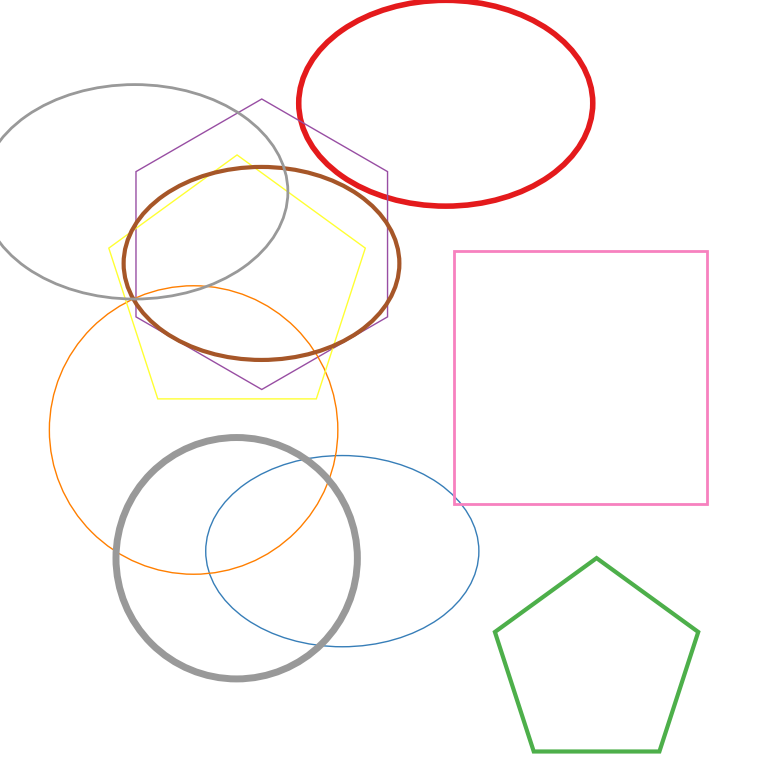[{"shape": "oval", "thickness": 2, "radius": 0.95, "center": [0.579, 0.866]}, {"shape": "oval", "thickness": 0.5, "radius": 0.89, "center": [0.445, 0.284]}, {"shape": "pentagon", "thickness": 1.5, "radius": 0.69, "center": [0.775, 0.136]}, {"shape": "hexagon", "thickness": 0.5, "radius": 0.94, "center": [0.34, 0.683]}, {"shape": "circle", "thickness": 0.5, "radius": 0.94, "center": [0.251, 0.442]}, {"shape": "pentagon", "thickness": 0.5, "radius": 0.88, "center": [0.308, 0.624]}, {"shape": "oval", "thickness": 1.5, "radius": 0.9, "center": [0.34, 0.658]}, {"shape": "square", "thickness": 1, "radius": 0.82, "center": [0.754, 0.51]}, {"shape": "circle", "thickness": 2.5, "radius": 0.78, "center": [0.307, 0.275]}, {"shape": "oval", "thickness": 1, "radius": 0.99, "center": [0.175, 0.751]}]